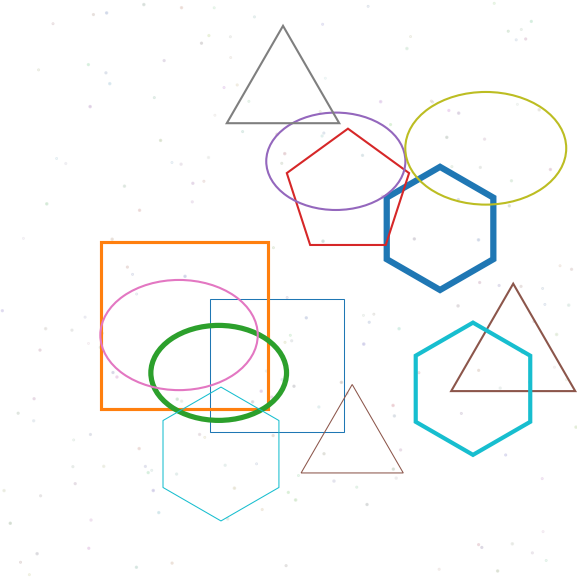[{"shape": "hexagon", "thickness": 3, "radius": 0.53, "center": [0.762, 0.604]}, {"shape": "square", "thickness": 0.5, "radius": 0.58, "center": [0.48, 0.366]}, {"shape": "square", "thickness": 1.5, "radius": 0.72, "center": [0.319, 0.436]}, {"shape": "oval", "thickness": 2.5, "radius": 0.59, "center": [0.379, 0.353]}, {"shape": "pentagon", "thickness": 1, "radius": 0.56, "center": [0.603, 0.665]}, {"shape": "oval", "thickness": 1, "radius": 0.6, "center": [0.582, 0.72]}, {"shape": "triangle", "thickness": 1, "radius": 0.62, "center": [0.889, 0.384]}, {"shape": "triangle", "thickness": 0.5, "radius": 0.51, "center": [0.61, 0.231]}, {"shape": "oval", "thickness": 1, "radius": 0.68, "center": [0.31, 0.419]}, {"shape": "triangle", "thickness": 1, "radius": 0.56, "center": [0.49, 0.842]}, {"shape": "oval", "thickness": 1, "radius": 0.7, "center": [0.841, 0.742]}, {"shape": "hexagon", "thickness": 2, "radius": 0.57, "center": [0.819, 0.326]}, {"shape": "hexagon", "thickness": 0.5, "radius": 0.58, "center": [0.383, 0.213]}]